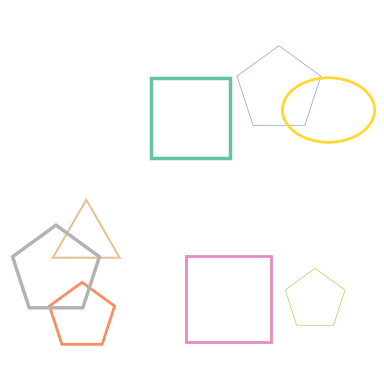[{"shape": "square", "thickness": 2.5, "radius": 0.52, "center": [0.495, 0.694]}, {"shape": "pentagon", "thickness": 2, "radius": 0.44, "center": [0.213, 0.178]}, {"shape": "pentagon", "thickness": 0.5, "radius": 0.57, "center": [0.724, 0.767]}, {"shape": "square", "thickness": 2, "radius": 0.56, "center": [0.594, 0.223]}, {"shape": "pentagon", "thickness": 0.5, "radius": 0.41, "center": [0.818, 0.221]}, {"shape": "oval", "thickness": 2, "radius": 0.6, "center": [0.853, 0.714]}, {"shape": "triangle", "thickness": 1.5, "radius": 0.5, "center": [0.224, 0.381]}, {"shape": "pentagon", "thickness": 2.5, "radius": 0.59, "center": [0.145, 0.297]}]